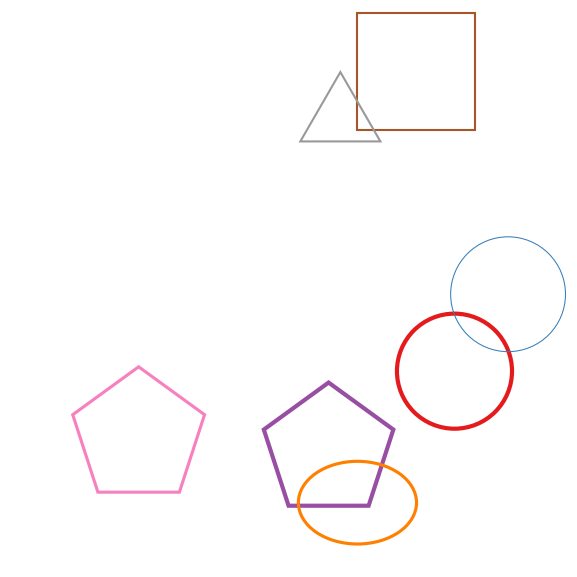[{"shape": "circle", "thickness": 2, "radius": 0.5, "center": [0.787, 0.356]}, {"shape": "circle", "thickness": 0.5, "radius": 0.5, "center": [0.88, 0.49]}, {"shape": "pentagon", "thickness": 2, "radius": 0.59, "center": [0.569, 0.219]}, {"shape": "oval", "thickness": 1.5, "radius": 0.51, "center": [0.619, 0.129]}, {"shape": "square", "thickness": 1, "radius": 0.51, "center": [0.72, 0.875]}, {"shape": "pentagon", "thickness": 1.5, "radius": 0.6, "center": [0.24, 0.244]}, {"shape": "triangle", "thickness": 1, "radius": 0.4, "center": [0.589, 0.794]}]